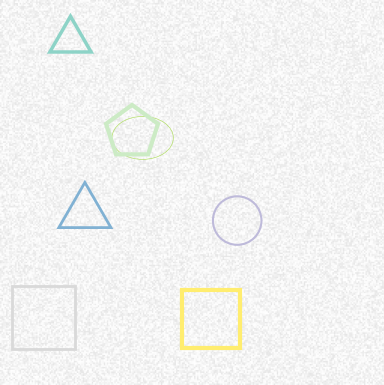[{"shape": "triangle", "thickness": 2.5, "radius": 0.31, "center": [0.183, 0.896]}, {"shape": "circle", "thickness": 1.5, "radius": 0.32, "center": [0.616, 0.427]}, {"shape": "triangle", "thickness": 2, "radius": 0.39, "center": [0.22, 0.448]}, {"shape": "oval", "thickness": 0.5, "radius": 0.4, "center": [0.371, 0.642]}, {"shape": "square", "thickness": 2, "radius": 0.41, "center": [0.114, 0.175]}, {"shape": "pentagon", "thickness": 3, "radius": 0.35, "center": [0.343, 0.656]}, {"shape": "square", "thickness": 3, "radius": 0.38, "center": [0.549, 0.172]}]